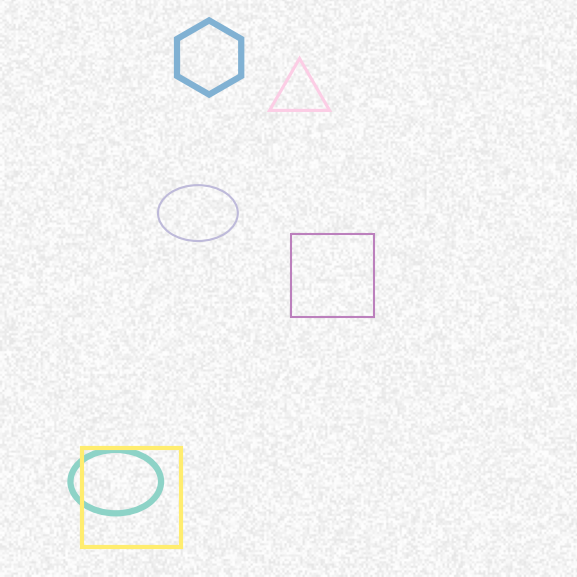[{"shape": "oval", "thickness": 3, "radius": 0.39, "center": [0.2, 0.165]}, {"shape": "oval", "thickness": 1, "radius": 0.35, "center": [0.343, 0.63]}, {"shape": "hexagon", "thickness": 3, "radius": 0.32, "center": [0.362, 0.9]}, {"shape": "triangle", "thickness": 1.5, "radius": 0.3, "center": [0.519, 0.838]}, {"shape": "square", "thickness": 1, "radius": 0.36, "center": [0.575, 0.522]}, {"shape": "square", "thickness": 2, "radius": 0.43, "center": [0.227, 0.138]}]